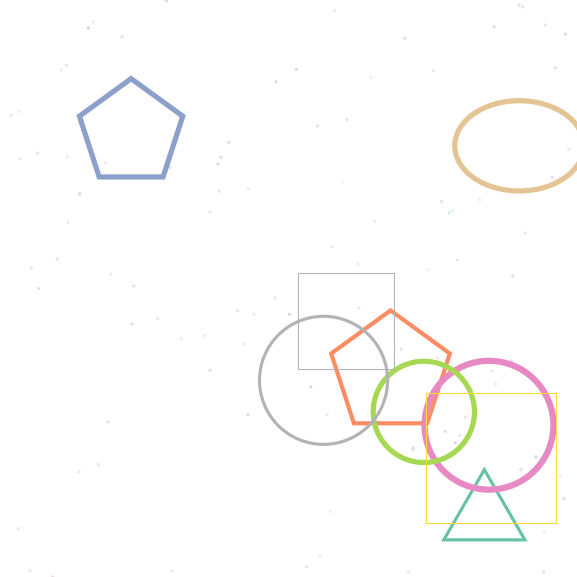[{"shape": "triangle", "thickness": 1.5, "radius": 0.41, "center": [0.839, 0.105]}, {"shape": "pentagon", "thickness": 2, "radius": 0.54, "center": [0.676, 0.354]}, {"shape": "pentagon", "thickness": 2.5, "radius": 0.47, "center": [0.227, 0.769]}, {"shape": "circle", "thickness": 3, "radius": 0.56, "center": [0.847, 0.263]}, {"shape": "circle", "thickness": 2.5, "radius": 0.44, "center": [0.734, 0.286]}, {"shape": "square", "thickness": 0.5, "radius": 0.56, "center": [0.851, 0.206]}, {"shape": "oval", "thickness": 2.5, "radius": 0.56, "center": [0.899, 0.747]}, {"shape": "circle", "thickness": 1.5, "radius": 0.55, "center": [0.56, 0.341]}, {"shape": "square", "thickness": 0.5, "radius": 0.41, "center": [0.6, 0.443]}]